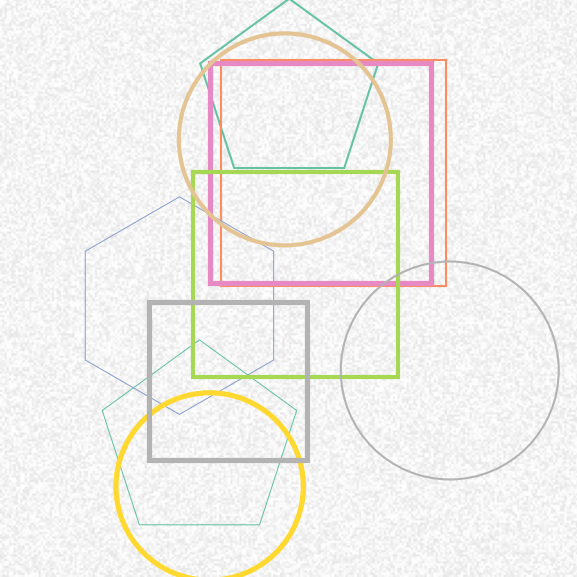[{"shape": "pentagon", "thickness": 1, "radius": 0.81, "center": [0.501, 0.839]}, {"shape": "pentagon", "thickness": 0.5, "radius": 0.89, "center": [0.345, 0.234]}, {"shape": "square", "thickness": 1, "radius": 0.98, "center": [0.577, 0.699]}, {"shape": "hexagon", "thickness": 0.5, "radius": 0.94, "center": [0.311, 0.47]}, {"shape": "square", "thickness": 2.5, "radius": 0.95, "center": [0.555, 0.699]}, {"shape": "square", "thickness": 2, "radius": 0.89, "center": [0.512, 0.524]}, {"shape": "circle", "thickness": 2.5, "radius": 0.81, "center": [0.363, 0.157]}, {"shape": "circle", "thickness": 2, "radius": 0.92, "center": [0.493, 0.758]}, {"shape": "circle", "thickness": 1, "radius": 0.94, "center": [0.779, 0.358]}, {"shape": "square", "thickness": 2.5, "radius": 0.68, "center": [0.395, 0.339]}]